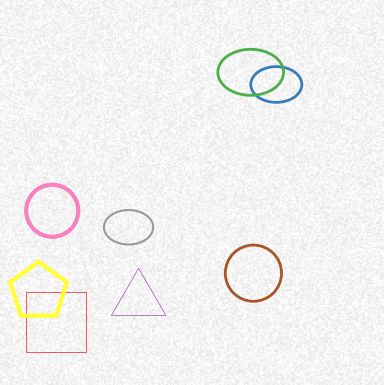[{"shape": "square", "thickness": 0.5, "radius": 0.39, "center": [0.145, 0.165]}, {"shape": "oval", "thickness": 2, "radius": 0.33, "center": [0.718, 0.781]}, {"shape": "oval", "thickness": 2, "radius": 0.43, "center": [0.651, 0.812]}, {"shape": "triangle", "thickness": 0.5, "radius": 0.41, "center": [0.36, 0.221]}, {"shape": "pentagon", "thickness": 3, "radius": 0.39, "center": [0.1, 0.243]}, {"shape": "circle", "thickness": 2, "radius": 0.37, "center": [0.658, 0.29]}, {"shape": "circle", "thickness": 3, "radius": 0.34, "center": [0.136, 0.453]}, {"shape": "oval", "thickness": 1.5, "radius": 0.32, "center": [0.334, 0.41]}]